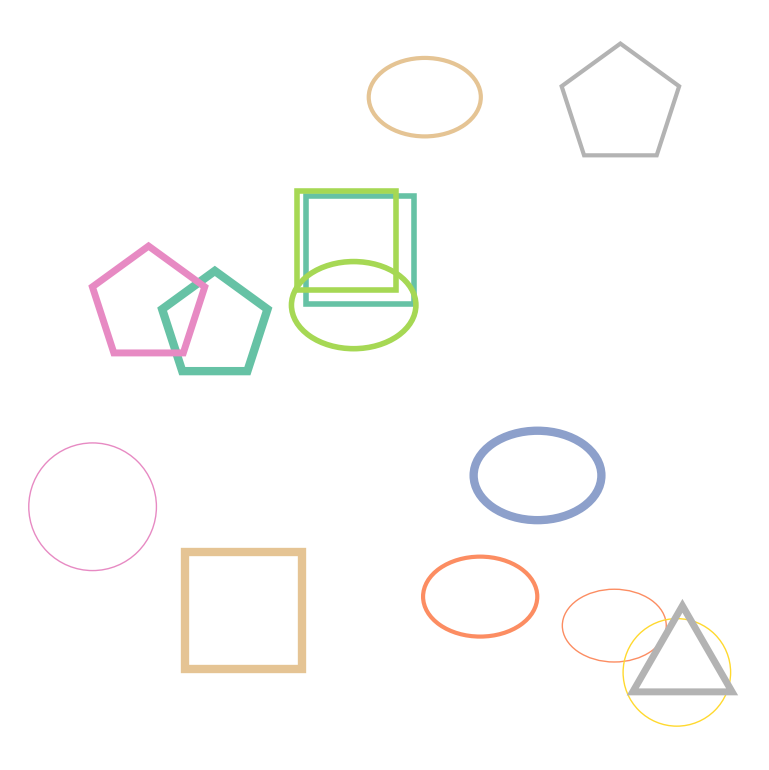[{"shape": "pentagon", "thickness": 3, "radius": 0.36, "center": [0.279, 0.576]}, {"shape": "square", "thickness": 2, "radius": 0.35, "center": [0.468, 0.675]}, {"shape": "oval", "thickness": 0.5, "radius": 0.34, "center": [0.798, 0.188]}, {"shape": "oval", "thickness": 1.5, "radius": 0.37, "center": [0.624, 0.225]}, {"shape": "oval", "thickness": 3, "radius": 0.41, "center": [0.698, 0.383]}, {"shape": "circle", "thickness": 0.5, "radius": 0.41, "center": [0.12, 0.342]}, {"shape": "pentagon", "thickness": 2.5, "radius": 0.38, "center": [0.193, 0.604]}, {"shape": "oval", "thickness": 2, "radius": 0.4, "center": [0.459, 0.604]}, {"shape": "square", "thickness": 2, "radius": 0.32, "center": [0.45, 0.688]}, {"shape": "circle", "thickness": 0.5, "radius": 0.35, "center": [0.879, 0.127]}, {"shape": "oval", "thickness": 1.5, "radius": 0.36, "center": [0.552, 0.874]}, {"shape": "square", "thickness": 3, "radius": 0.38, "center": [0.316, 0.207]}, {"shape": "triangle", "thickness": 2.5, "radius": 0.37, "center": [0.886, 0.139]}, {"shape": "pentagon", "thickness": 1.5, "radius": 0.4, "center": [0.806, 0.863]}]